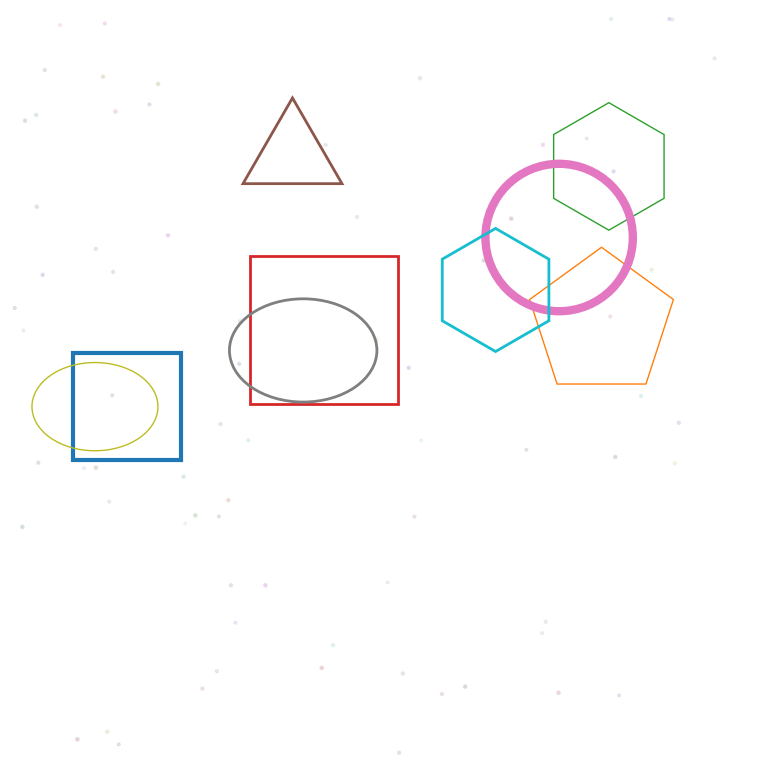[{"shape": "square", "thickness": 1.5, "radius": 0.35, "center": [0.165, 0.472]}, {"shape": "pentagon", "thickness": 0.5, "radius": 0.49, "center": [0.781, 0.581]}, {"shape": "hexagon", "thickness": 0.5, "radius": 0.41, "center": [0.791, 0.784]}, {"shape": "square", "thickness": 1, "radius": 0.48, "center": [0.421, 0.571]}, {"shape": "triangle", "thickness": 1, "radius": 0.37, "center": [0.38, 0.799]}, {"shape": "circle", "thickness": 3, "radius": 0.48, "center": [0.726, 0.692]}, {"shape": "oval", "thickness": 1, "radius": 0.48, "center": [0.394, 0.545]}, {"shape": "oval", "thickness": 0.5, "radius": 0.41, "center": [0.123, 0.472]}, {"shape": "hexagon", "thickness": 1, "radius": 0.4, "center": [0.644, 0.623]}]